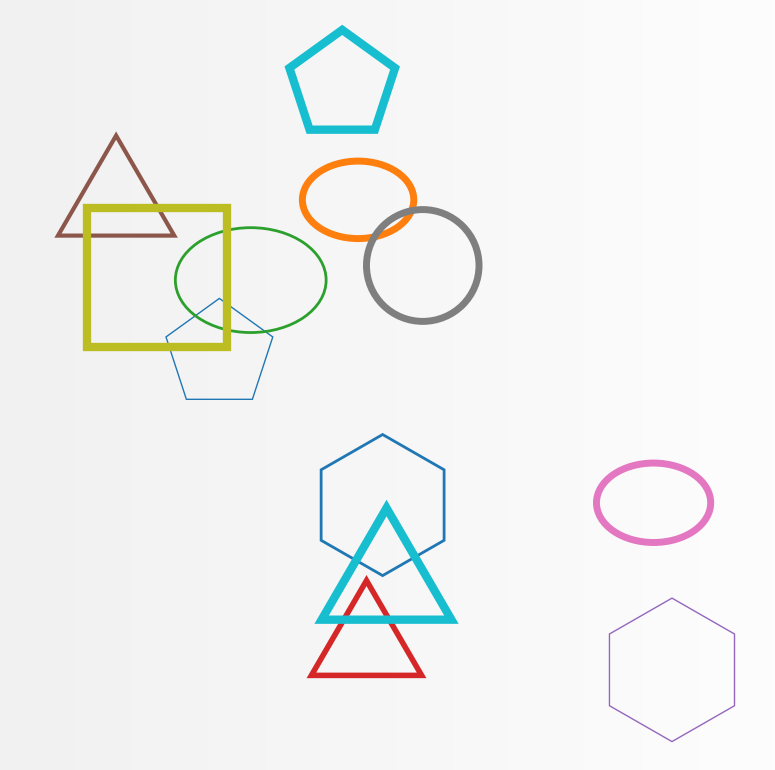[{"shape": "pentagon", "thickness": 0.5, "radius": 0.36, "center": [0.283, 0.54]}, {"shape": "hexagon", "thickness": 1, "radius": 0.46, "center": [0.494, 0.344]}, {"shape": "oval", "thickness": 2.5, "radius": 0.36, "center": [0.462, 0.74]}, {"shape": "oval", "thickness": 1, "radius": 0.49, "center": [0.324, 0.636]}, {"shape": "triangle", "thickness": 2, "radius": 0.41, "center": [0.473, 0.164]}, {"shape": "hexagon", "thickness": 0.5, "radius": 0.47, "center": [0.867, 0.13]}, {"shape": "triangle", "thickness": 1.5, "radius": 0.43, "center": [0.15, 0.737]}, {"shape": "oval", "thickness": 2.5, "radius": 0.37, "center": [0.843, 0.347]}, {"shape": "circle", "thickness": 2.5, "radius": 0.36, "center": [0.545, 0.655]}, {"shape": "square", "thickness": 3, "radius": 0.45, "center": [0.202, 0.64]}, {"shape": "pentagon", "thickness": 3, "radius": 0.36, "center": [0.442, 0.89]}, {"shape": "triangle", "thickness": 3, "radius": 0.48, "center": [0.499, 0.244]}]